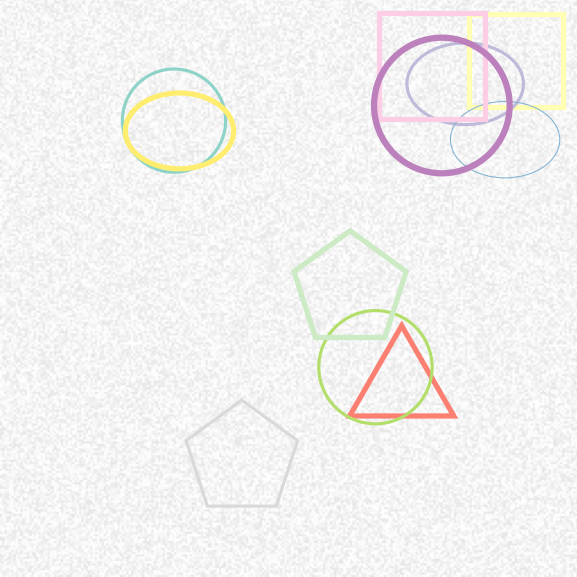[{"shape": "circle", "thickness": 1.5, "radius": 0.45, "center": [0.301, 0.79]}, {"shape": "square", "thickness": 2.5, "radius": 0.4, "center": [0.894, 0.895]}, {"shape": "oval", "thickness": 1.5, "radius": 0.5, "center": [0.806, 0.854]}, {"shape": "triangle", "thickness": 2.5, "radius": 0.52, "center": [0.696, 0.331]}, {"shape": "oval", "thickness": 0.5, "radius": 0.47, "center": [0.875, 0.757]}, {"shape": "circle", "thickness": 1.5, "radius": 0.49, "center": [0.65, 0.363]}, {"shape": "square", "thickness": 2.5, "radius": 0.46, "center": [0.748, 0.885]}, {"shape": "pentagon", "thickness": 1.5, "radius": 0.51, "center": [0.419, 0.205]}, {"shape": "circle", "thickness": 3, "radius": 0.59, "center": [0.765, 0.816]}, {"shape": "pentagon", "thickness": 2.5, "radius": 0.51, "center": [0.606, 0.497]}, {"shape": "oval", "thickness": 2.5, "radius": 0.47, "center": [0.311, 0.772]}]